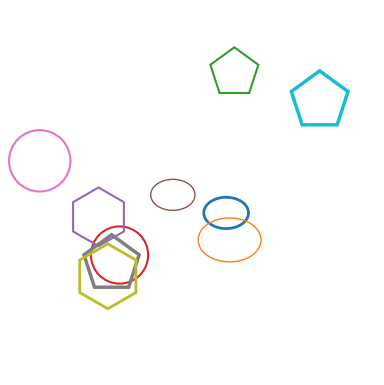[{"shape": "oval", "thickness": 2, "radius": 0.29, "center": [0.587, 0.447]}, {"shape": "oval", "thickness": 1, "radius": 0.41, "center": [0.596, 0.377]}, {"shape": "pentagon", "thickness": 1.5, "radius": 0.33, "center": [0.609, 0.812]}, {"shape": "circle", "thickness": 1.5, "radius": 0.37, "center": [0.311, 0.338]}, {"shape": "hexagon", "thickness": 1.5, "radius": 0.38, "center": [0.256, 0.437]}, {"shape": "oval", "thickness": 1, "radius": 0.29, "center": [0.449, 0.494]}, {"shape": "circle", "thickness": 1.5, "radius": 0.4, "center": [0.103, 0.582]}, {"shape": "pentagon", "thickness": 2.5, "radius": 0.38, "center": [0.29, 0.315]}, {"shape": "hexagon", "thickness": 2, "radius": 0.42, "center": [0.28, 0.282]}, {"shape": "pentagon", "thickness": 2.5, "radius": 0.39, "center": [0.83, 0.738]}]